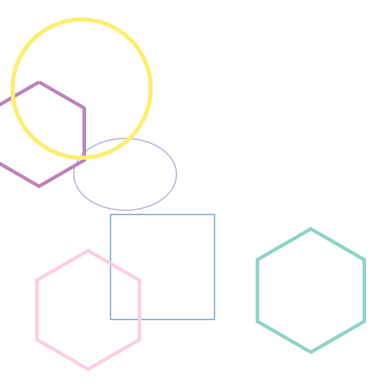[{"shape": "hexagon", "thickness": 2.5, "radius": 0.8, "center": [0.807, 0.245]}, {"shape": "oval", "thickness": 1, "radius": 0.67, "center": [0.325, 0.547]}, {"shape": "square", "thickness": 1, "radius": 0.68, "center": [0.421, 0.307]}, {"shape": "hexagon", "thickness": 2.5, "radius": 0.77, "center": [0.229, 0.195]}, {"shape": "hexagon", "thickness": 2.5, "radius": 0.68, "center": [0.101, 0.652]}, {"shape": "circle", "thickness": 3, "radius": 0.9, "center": [0.212, 0.77]}]